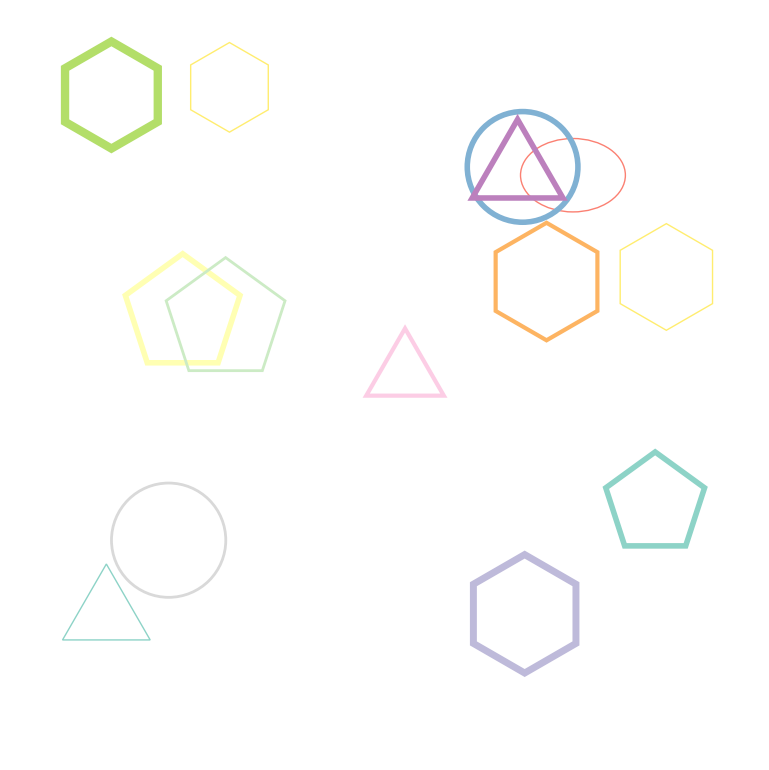[{"shape": "triangle", "thickness": 0.5, "radius": 0.33, "center": [0.138, 0.202]}, {"shape": "pentagon", "thickness": 2, "radius": 0.34, "center": [0.851, 0.346]}, {"shape": "pentagon", "thickness": 2, "radius": 0.39, "center": [0.237, 0.592]}, {"shape": "hexagon", "thickness": 2.5, "radius": 0.38, "center": [0.681, 0.203]}, {"shape": "oval", "thickness": 0.5, "radius": 0.34, "center": [0.744, 0.772]}, {"shape": "circle", "thickness": 2, "radius": 0.36, "center": [0.679, 0.783]}, {"shape": "hexagon", "thickness": 1.5, "radius": 0.38, "center": [0.71, 0.634]}, {"shape": "hexagon", "thickness": 3, "radius": 0.35, "center": [0.145, 0.877]}, {"shape": "triangle", "thickness": 1.5, "radius": 0.29, "center": [0.526, 0.515]}, {"shape": "circle", "thickness": 1, "radius": 0.37, "center": [0.219, 0.298]}, {"shape": "triangle", "thickness": 2, "radius": 0.34, "center": [0.672, 0.777]}, {"shape": "pentagon", "thickness": 1, "radius": 0.41, "center": [0.293, 0.584]}, {"shape": "hexagon", "thickness": 0.5, "radius": 0.35, "center": [0.865, 0.64]}, {"shape": "hexagon", "thickness": 0.5, "radius": 0.29, "center": [0.298, 0.887]}]